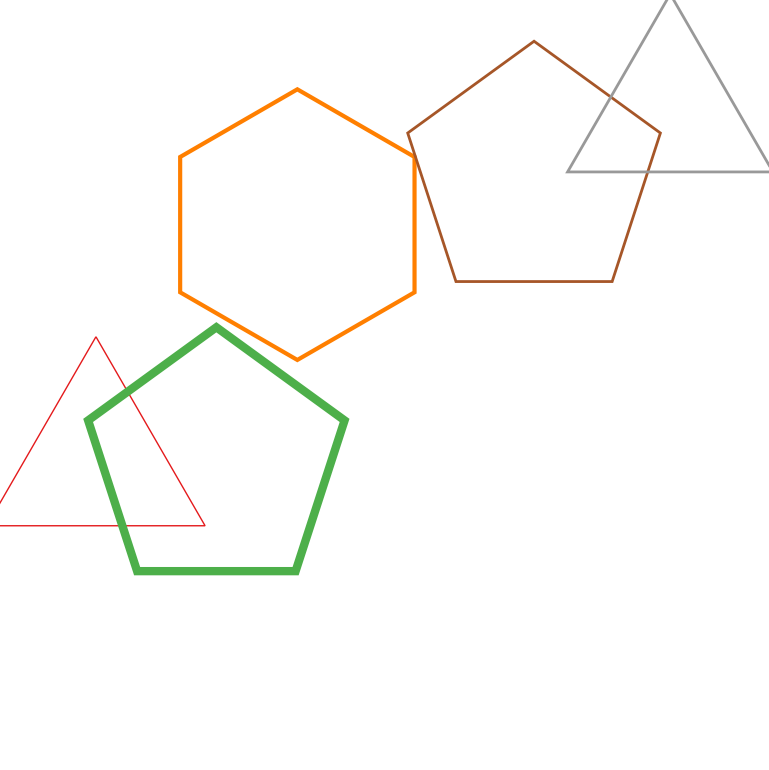[{"shape": "triangle", "thickness": 0.5, "radius": 0.82, "center": [0.125, 0.399]}, {"shape": "pentagon", "thickness": 3, "radius": 0.88, "center": [0.281, 0.4]}, {"shape": "hexagon", "thickness": 1.5, "radius": 0.88, "center": [0.386, 0.708]}, {"shape": "pentagon", "thickness": 1, "radius": 0.86, "center": [0.694, 0.774]}, {"shape": "triangle", "thickness": 1, "radius": 0.77, "center": [0.87, 0.854]}]